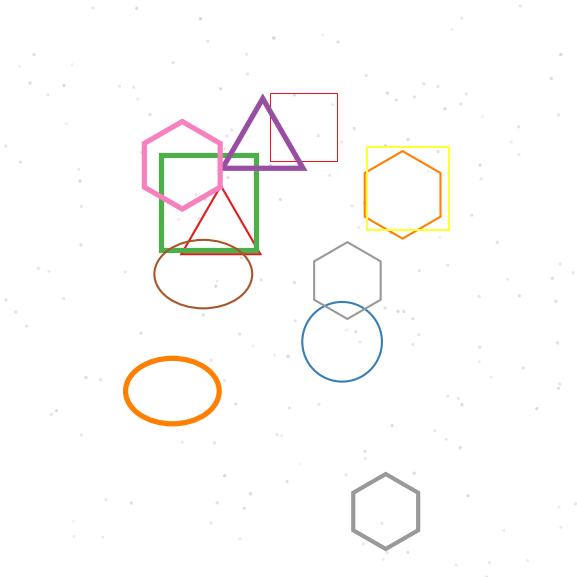[{"shape": "triangle", "thickness": 1, "radius": 0.4, "center": [0.382, 0.599]}, {"shape": "square", "thickness": 0.5, "radius": 0.29, "center": [0.525, 0.779]}, {"shape": "circle", "thickness": 1, "radius": 0.34, "center": [0.592, 0.407]}, {"shape": "square", "thickness": 2.5, "radius": 0.41, "center": [0.361, 0.649]}, {"shape": "triangle", "thickness": 2.5, "radius": 0.4, "center": [0.455, 0.748]}, {"shape": "oval", "thickness": 2.5, "radius": 0.41, "center": [0.298, 0.322]}, {"shape": "hexagon", "thickness": 1, "radius": 0.38, "center": [0.697, 0.662]}, {"shape": "square", "thickness": 1, "radius": 0.36, "center": [0.707, 0.672]}, {"shape": "oval", "thickness": 1, "radius": 0.42, "center": [0.352, 0.524]}, {"shape": "hexagon", "thickness": 2.5, "radius": 0.38, "center": [0.316, 0.713]}, {"shape": "hexagon", "thickness": 1, "radius": 0.33, "center": [0.602, 0.513]}, {"shape": "hexagon", "thickness": 2, "radius": 0.32, "center": [0.668, 0.113]}]